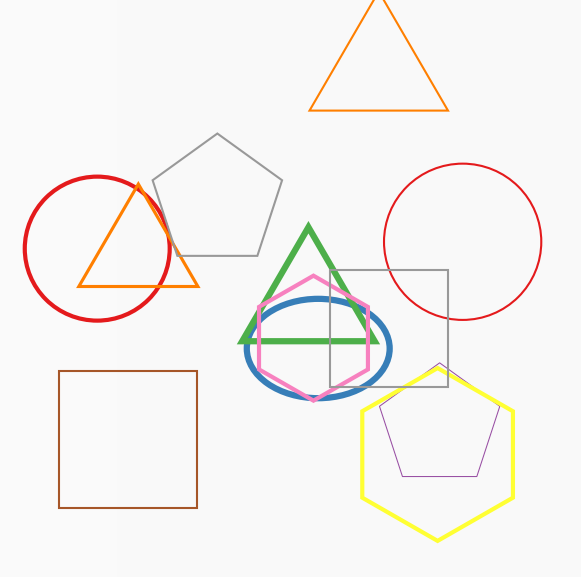[{"shape": "circle", "thickness": 2, "radius": 0.62, "center": [0.167, 0.569]}, {"shape": "circle", "thickness": 1, "radius": 0.68, "center": [0.796, 0.58]}, {"shape": "oval", "thickness": 3, "radius": 0.61, "center": [0.547, 0.396]}, {"shape": "triangle", "thickness": 3, "radius": 0.66, "center": [0.531, 0.474]}, {"shape": "pentagon", "thickness": 0.5, "radius": 0.54, "center": [0.756, 0.262]}, {"shape": "triangle", "thickness": 1, "radius": 0.69, "center": [0.652, 0.876]}, {"shape": "triangle", "thickness": 1.5, "radius": 0.59, "center": [0.238, 0.562]}, {"shape": "hexagon", "thickness": 2, "radius": 0.75, "center": [0.753, 0.212]}, {"shape": "square", "thickness": 1, "radius": 0.59, "center": [0.221, 0.238]}, {"shape": "hexagon", "thickness": 2, "radius": 0.54, "center": [0.539, 0.414]}, {"shape": "square", "thickness": 1, "radius": 0.51, "center": [0.67, 0.43]}, {"shape": "pentagon", "thickness": 1, "radius": 0.59, "center": [0.374, 0.651]}]